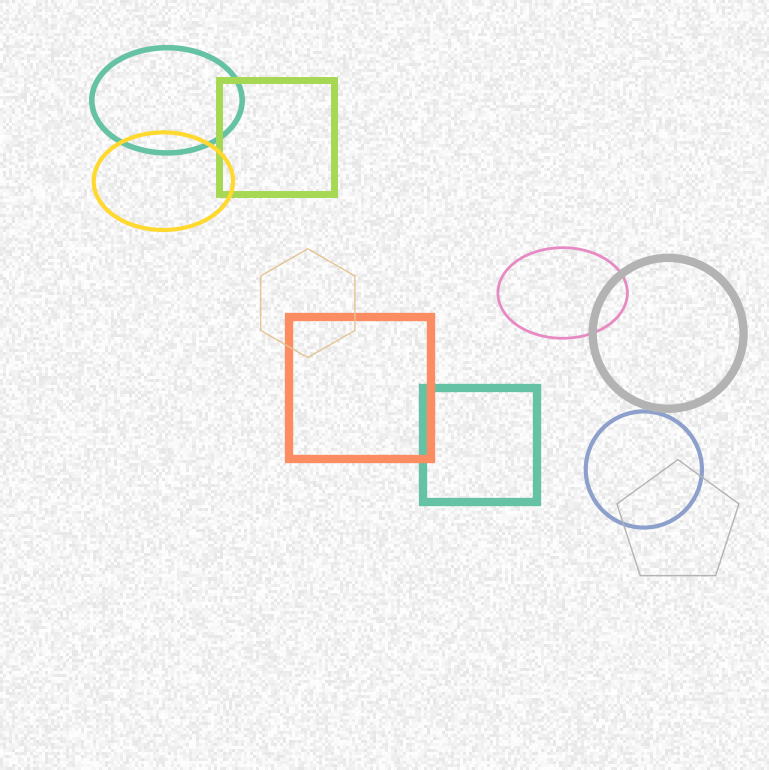[{"shape": "oval", "thickness": 2, "radius": 0.49, "center": [0.217, 0.87]}, {"shape": "square", "thickness": 3, "radius": 0.37, "center": [0.624, 0.422]}, {"shape": "square", "thickness": 3, "radius": 0.46, "center": [0.468, 0.496]}, {"shape": "circle", "thickness": 1.5, "radius": 0.38, "center": [0.836, 0.39]}, {"shape": "oval", "thickness": 1, "radius": 0.42, "center": [0.731, 0.62]}, {"shape": "square", "thickness": 2.5, "radius": 0.37, "center": [0.359, 0.822]}, {"shape": "oval", "thickness": 1.5, "radius": 0.45, "center": [0.212, 0.765]}, {"shape": "hexagon", "thickness": 0.5, "radius": 0.35, "center": [0.4, 0.606]}, {"shape": "pentagon", "thickness": 0.5, "radius": 0.42, "center": [0.88, 0.32]}, {"shape": "circle", "thickness": 3, "radius": 0.49, "center": [0.868, 0.567]}]